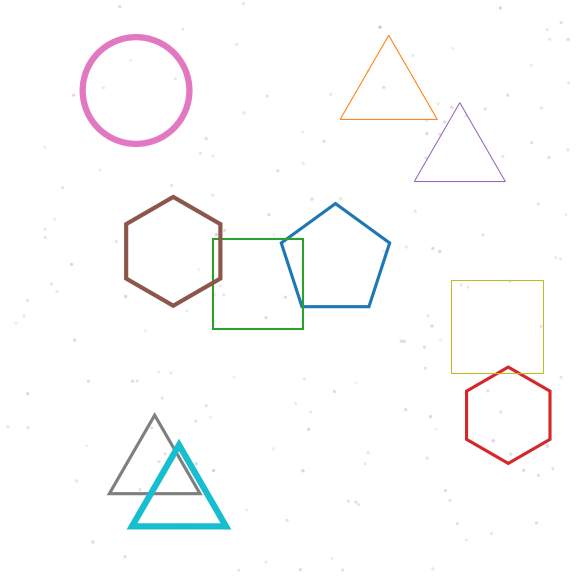[{"shape": "pentagon", "thickness": 1.5, "radius": 0.49, "center": [0.581, 0.548]}, {"shape": "triangle", "thickness": 0.5, "radius": 0.49, "center": [0.673, 0.841]}, {"shape": "square", "thickness": 1, "radius": 0.39, "center": [0.447, 0.507]}, {"shape": "hexagon", "thickness": 1.5, "radius": 0.42, "center": [0.88, 0.28]}, {"shape": "triangle", "thickness": 0.5, "radius": 0.46, "center": [0.796, 0.73]}, {"shape": "hexagon", "thickness": 2, "radius": 0.47, "center": [0.3, 0.564]}, {"shape": "circle", "thickness": 3, "radius": 0.46, "center": [0.236, 0.842]}, {"shape": "triangle", "thickness": 1.5, "radius": 0.45, "center": [0.268, 0.19]}, {"shape": "square", "thickness": 0.5, "radius": 0.4, "center": [0.861, 0.434]}, {"shape": "triangle", "thickness": 3, "radius": 0.47, "center": [0.31, 0.135]}]